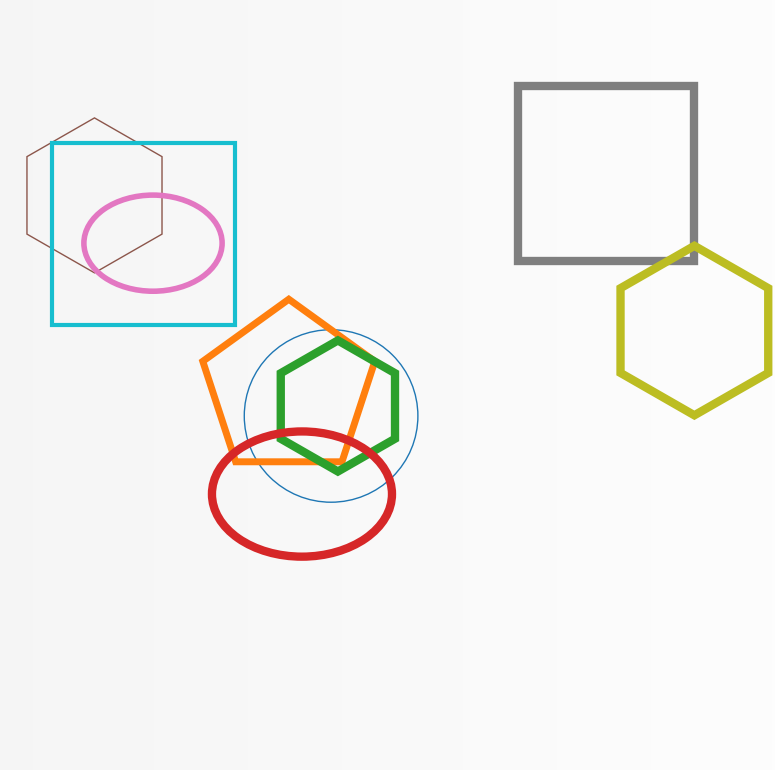[{"shape": "circle", "thickness": 0.5, "radius": 0.56, "center": [0.427, 0.46]}, {"shape": "pentagon", "thickness": 2.5, "radius": 0.58, "center": [0.373, 0.495]}, {"shape": "hexagon", "thickness": 3, "radius": 0.43, "center": [0.436, 0.473]}, {"shape": "oval", "thickness": 3, "radius": 0.58, "center": [0.39, 0.358]}, {"shape": "hexagon", "thickness": 0.5, "radius": 0.5, "center": [0.122, 0.746]}, {"shape": "oval", "thickness": 2, "radius": 0.45, "center": [0.197, 0.684]}, {"shape": "square", "thickness": 3, "radius": 0.57, "center": [0.782, 0.774]}, {"shape": "hexagon", "thickness": 3, "radius": 0.55, "center": [0.896, 0.571]}, {"shape": "square", "thickness": 1.5, "radius": 0.59, "center": [0.185, 0.696]}]